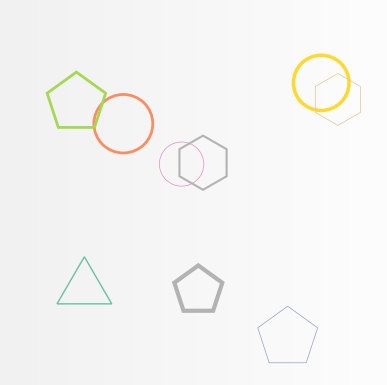[{"shape": "triangle", "thickness": 1, "radius": 0.41, "center": [0.218, 0.252]}, {"shape": "circle", "thickness": 2, "radius": 0.38, "center": [0.318, 0.679]}, {"shape": "pentagon", "thickness": 0.5, "radius": 0.41, "center": [0.742, 0.123]}, {"shape": "circle", "thickness": 0.5, "radius": 0.29, "center": [0.469, 0.574]}, {"shape": "pentagon", "thickness": 2, "radius": 0.4, "center": [0.197, 0.733]}, {"shape": "circle", "thickness": 2.5, "radius": 0.36, "center": [0.829, 0.785]}, {"shape": "hexagon", "thickness": 0.5, "radius": 0.34, "center": [0.872, 0.742]}, {"shape": "hexagon", "thickness": 1.5, "radius": 0.35, "center": [0.524, 0.577]}, {"shape": "pentagon", "thickness": 3, "radius": 0.33, "center": [0.512, 0.245]}]